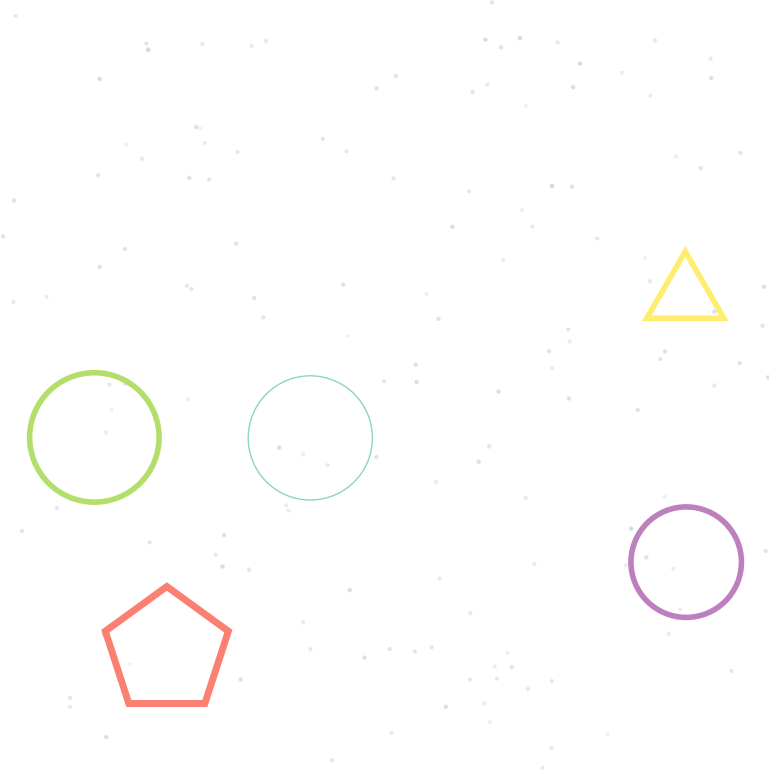[{"shape": "circle", "thickness": 0.5, "radius": 0.4, "center": [0.403, 0.431]}, {"shape": "pentagon", "thickness": 2.5, "radius": 0.42, "center": [0.217, 0.154]}, {"shape": "circle", "thickness": 2, "radius": 0.42, "center": [0.123, 0.432]}, {"shape": "circle", "thickness": 2, "radius": 0.36, "center": [0.891, 0.27]}, {"shape": "triangle", "thickness": 2, "radius": 0.29, "center": [0.89, 0.616]}]